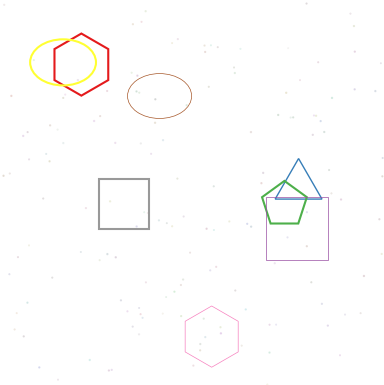[{"shape": "hexagon", "thickness": 1.5, "radius": 0.4, "center": [0.211, 0.832]}, {"shape": "triangle", "thickness": 1, "radius": 0.35, "center": [0.776, 0.518]}, {"shape": "pentagon", "thickness": 1.5, "radius": 0.31, "center": [0.739, 0.469]}, {"shape": "square", "thickness": 0.5, "radius": 0.41, "center": [0.771, 0.406]}, {"shape": "oval", "thickness": 1.5, "radius": 0.43, "center": [0.164, 0.838]}, {"shape": "oval", "thickness": 0.5, "radius": 0.42, "center": [0.415, 0.751]}, {"shape": "hexagon", "thickness": 0.5, "radius": 0.4, "center": [0.55, 0.126]}, {"shape": "square", "thickness": 1.5, "radius": 0.33, "center": [0.323, 0.471]}]